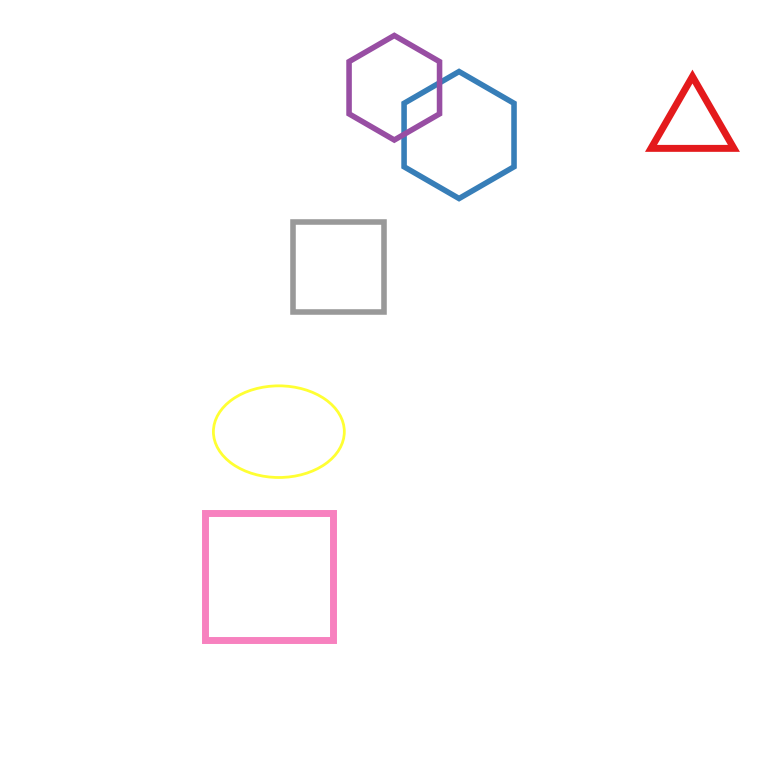[{"shape": "triangle", "thickness": 2.5, "radius": 0.31, "center": [0.899, 0.838]}, {"shape": "hexagon", "thickness": 2, "radius": 0.41, "center": [0.596, 0.825]}, {"shape": "hexagon", "thickness": 2, "radius": 0.34, "center": [0.512, 0.886]}, {"shape": "oval", "thickness": 1, "radius": 0.43, "center": [0.362, 0.439]}, {"shape": "square", "thickness": 2.5, "radius": 0.41, "center": [0.349, 0.251]}, {"shape": "square", "thickness": 2, "radius": 0.29, "center": [0.44, 0.653]}]